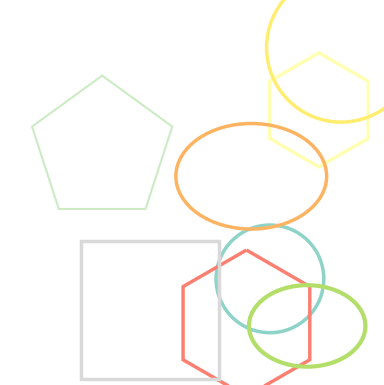[{"shape": "circle", "thickness": 2.5, "radius": 0.7, "center": [0.701, 0.276]}, {"shape": "hexagon", "thickness": 2.5, "radius": 0.74, "center": [0.828, 0.715]}, {"shape": "hexagon", "thickness": 2.5, "radius": 0.95, "center": [0.64, 0.161]}, {"shape": "oval", "thickness": 2.5, "radius": 0.98, "center": [0.653, 0.542]}, {"shape": "oval", "thickness": 3, "radius": 0.76, "center": [0.798, 0.153]}, {"shape": "square", "thickness": 2.5, "radius": 0.9, "center": [0.389, 0.196]}, {"shape": "pentagon", "thickness": 1.5, "radius": 0.96, "center": [0.265, 0.612]}, {"shape": "circle", "thickness": 2.5, "radius": 0.97, "center": [0.886, 0.876]}]